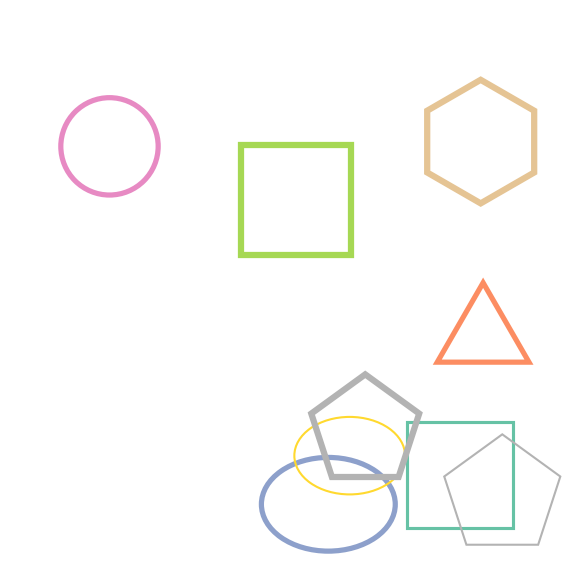[{"shape": "square", "thickness": 1.5, "radius": 0.46, "center": [0.797, 0.177]}, {"shape": "triangle", "thickness": 2.5, "radius": 0.46, "center": [0.837, 0.418]}, {"shape": "oval", "thickness": 2.5, "radius": 0.58, "center": [0.569, 0.126]}, {"shape": "circle", "thickness": 2.5, "radius": 0.42, "center": [0.19, 0.746]}, {"shape": "square", "thickness": 3, "radius": 0.48, "center": [0.512, 0.653]}, {"shape": "oval", "thickness": 1, "radius": 0.48, "center": [0.606, 0.21]}, {"shape": "hexagon", "thickness": 3, "radius": 0.53, "center": [0.832, 0.754]}, {"shape": "pentagon", "thickness": 1, "radius": 0.53, "center": [0.87, 0.141]}, {"shape": "pentagon", "thickness": 3, "radius": 0.49, "center": [0.632, 0.253]}]